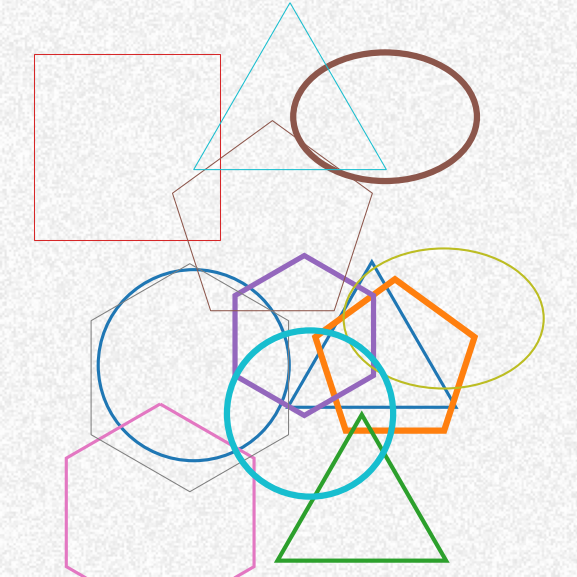[{"shape": "triangle", "thickness": 1.5, "radius": 0.84, "center": [0.644, 0.378]}, {"shape": "circle", "thickness": 1.5, "radius": 0.83, "center": [0.335, 0.367]}, {"shape": "pentagon", "thickness": 3, "radius": 0.72, "center": [0.684, 0.371]}, {"shape": "triangle", "thickness": 2, "radius": 0.84, "center": [0.626, 0.113]}, {"shape": "square", "thickness": 0.5, "radius": 0.81, "center": [0.22, 0.744]}, {"shape": "hexagon", "thickness": 2.5, "radius": 0.69, "center": [0.527, 0.418]}, {"shape": "pentagon", "thickness": 0.5, "radius": 0.91, "center": [0.472, 0.608]}, {"shape": "oval", "thickness": 3, "radius": 0.8, "center": [0.667, 0.797]}, {"shape": "hexagon", "thickness": 1.5, "radius": 0.94, "center": [0.277, 0.112]}, {"shape": "hexagon", "thickness": 0.5, "radius": 0.99, "center": [0.329, 0.345]}, {"shape": "oval", "thickness": 1, "radius": 0.87, "center": [0.768, 0.448]}, {"shape": "triangle", "thickness": 0.5, "radius": 0.96, "center": [0.502, 0.802]}, {"shape": "circle", "thickness": 3, "radius": 0.72, "center": [0.537, 0.283]}]